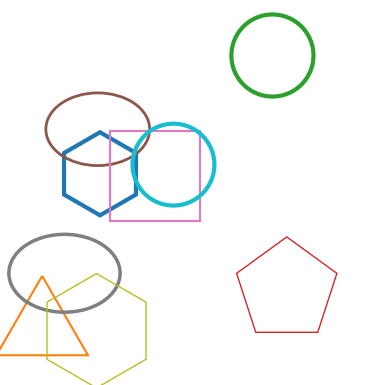[{"shape": "hexagon", "thickness": 3, "radius": 0.54, "center": [0.26, 0.549]}, {"shape": "triangle", "thickness": 1.5, "radius": 0.69, "center": [0.11, 0.146]}, {"shape": "circle", "thickness": 3, "radius": 0.53, "center": [0.708, 0.856]}, {"shape": "pentagon", "thickness": 1, "radius": 0.68, "center": [0.745, 0.248]}, {"shape": "oval", "thickness": 2, "radius": 0.67, "center": [0.254, 0.664]}, {"shape": "square", "thickness": 1.5, "radius": 0.59, "center": [0.403, 0.544]}, {"shape": "oval", "thickness": 2.5, "radius": 0.72, "center": [0.168, 0.29]}, {"shape": "hexagon", "thickness": 1, "radius": 0.74, "center": [0.251, 0.141]}, {"shape": "circle", "thickness": 3, "radius": 0.53, "center": [0.451, 0.572]}]